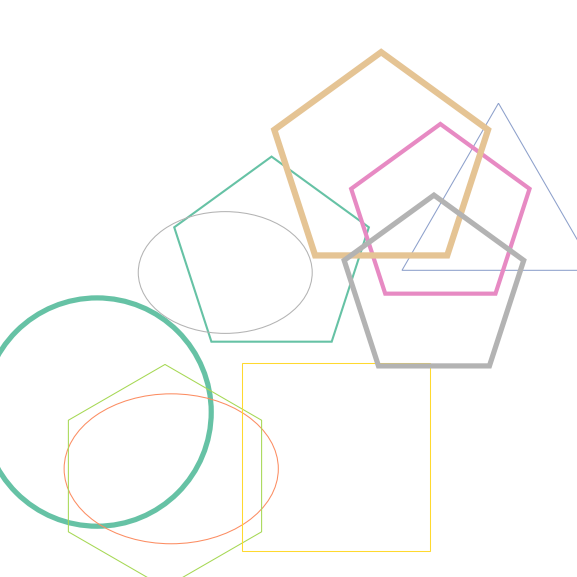[{"shape": "pentagon", "thickness": 1, "radius": 0.89, "center": [0.47, 0.551]}, {"shape": "circle", "thickness": 2.5, "radius": 0.99, "center": [0.168, 0.286]}, {"shape": "oval", "thickness": 0.5, "radius": 0.93, "center": [0.296, 0.187]}, {"shape": "triangle", "thickness": 0.5, "radius": 0.96, "center": [0.863, 0.628]}, {"shape": "pentagon", "thickness": 2, "radius": 0.81, "center": [0.763, 0.622]}, {"shape": "hexagon", "thickness": 0.5, "radius": 0.97, "center": [0.286, 0.175]}, {"shape": "square", "thickness": 0.5, "radius": 0.81, "center": [0.582, 0.207]}, {"shape": "pentagon", "thickness": 3, "radius": 0.97, "center": [0.66, 0.714]}, {"shape": "pentagon", "thickness": 2.5, "radius": 0.82, "center": [0.751, 0.498]}, {"shape": "oval", "thickness": 0.5, "radius": 0.75, "center": [0.39, 0.527]}]